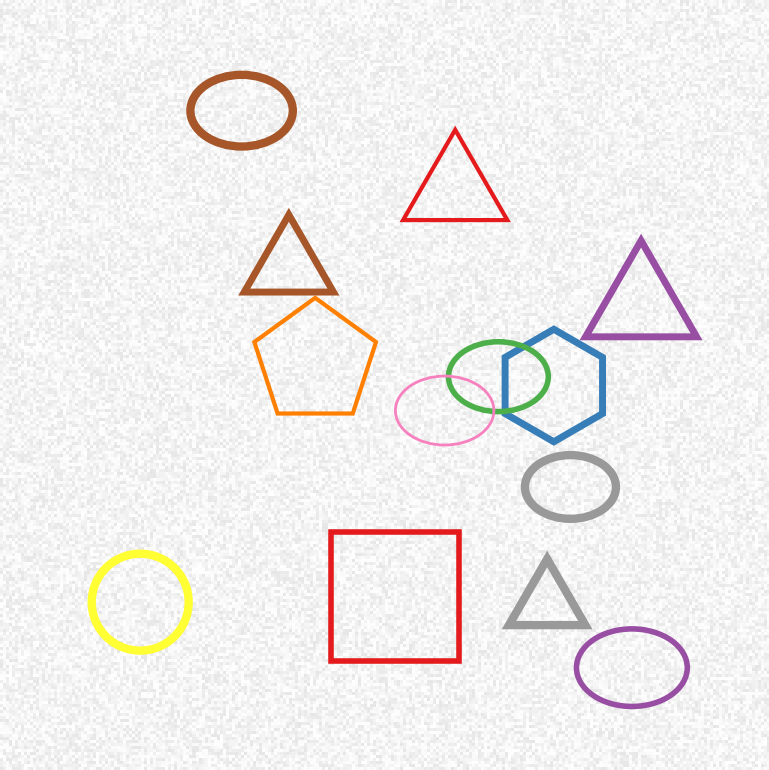[{"shape": "triangle", "thickness": 1.5, "radius": 0.39, "center": [0.591, 0.753]}, {"shape": "square", "thickness": 2, "radius": 0.42, "center": [0.513, 0.225]}, {"shape": "hexagon", "thickness": 2.5, "radius": 0.37, "center": [0.719, 0.499]}, {"shape": "oval", "thickness": 2, "radius": 0.32, "center": [0.647, 0.511]}, {"shape": "oval", "thickness": 2, "radius": 0.36, "center": [0.821, 0.133]}, {"shape": "triangle", "thickness": 2.5, "radius": 0.42, "center": [0.833, 0.604]}, {"shape": "pentagon", "thickness": 1.5, "radius": 0.42, "center": [0.409, 0.53]}, {"shape": "circle", "thickness": 3, "radius": 0.31, "center": [0.182, 0.218]}, {"shape": "oval", "thickness": 3, "radius": 0.33, "center": [0.314, 0.856]}, {"shape": "triangle", "thickness": 2.5, "radius": 0.33, "center": [0.375, 0.654]}, {"shape": "oval", "thickness": 1, "radius": 0.32, "center": [0.577, 0.467]}, {"shape": "oval", "thickness": 3, "radius": 0.3, "center": [0.741, 0.368]}, {"shape": "triangle", "thickness": 3, "radius": 0.29, "center": [0.711, 0.217]}]